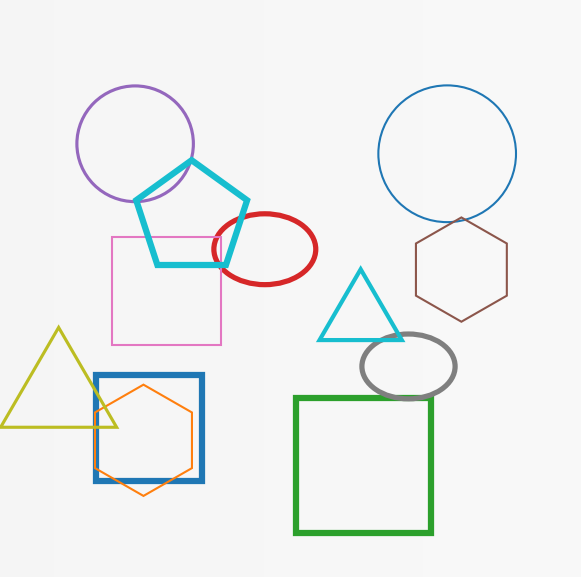[{"shape": "circle", "thickness": 1, "radius": 0.59, "center": [0.769, 0.733]}, {"shape": "square", "thickness": 3, "radius": 0.46, "center": [0.256, 0.259]}, {"shape": "hexagon", "thickness": 1, "radius": 0.48, "center": [0.247, 0.237]}, {"shape": "square", "thickness": 3, "radius": 0.58, "center": [0.626, 0.193]}, {"shape": "oval", "thickness": 2.5, "radius": 0.44, "center": [0.456, 0.568]}, {"shape": "circle", "thickness": 1.5, "radius": 0.5, "center": [0.232, 0.75]}, {"shape": "hexagon", "thickness": 1, "radius": 0.45, "center": [0.794, 0.532]}, {"shape": "square", "thickness": 1, "radius": 0.47, "center": [0.286, 0.496]}, {"shape": "oval", "thickness": 2.5, "radius": 0.4, "center": [0.703, 0.365]}, {"shape": "triangle", "thickness": 1.5, "radius": 0.58, "center": [0.101, 0.317]}, {"shape": "triangle", "thickness": 2, "radius": 0.41, "center": [0.621, 0.451]}, {"shape": "pentagon", "thickness": 3, "radius": 0.5, "center": [0.33, 0.621]}]